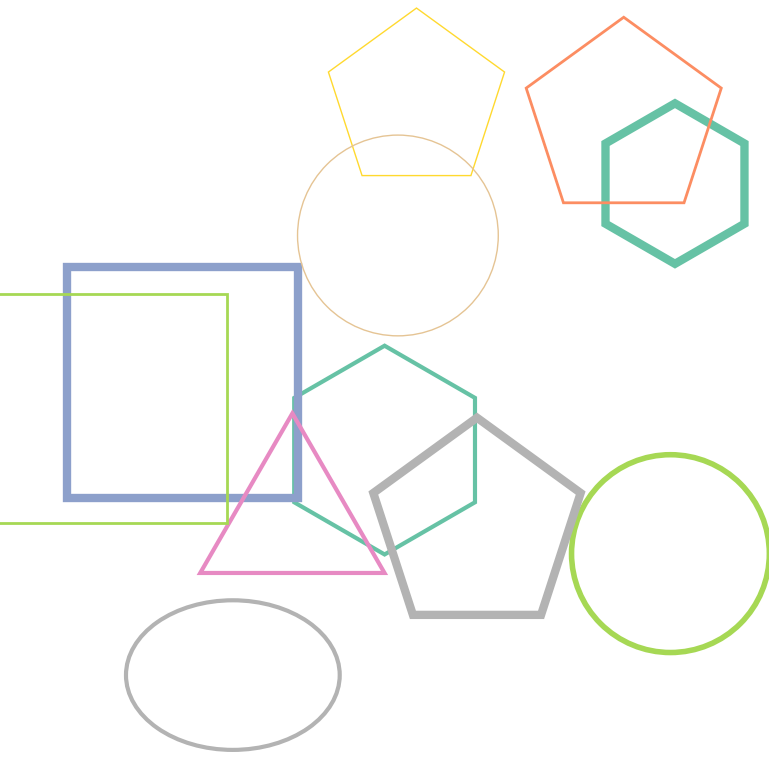[{"shape": "hexagon", "thickness": 3, "radius": 0.52, "center": [0.877, 0.762]}, {"shape": "hexagon", "thickness": 1.5, "radius": 0.68, "center": [0.499, 0.415]}, {"shape": "pentagon", "thickness": 1, "radius": 0.67, "center": [0.81, 0.844]}, {"shape": "square", "thickness": 3, "radius": 0.75, "center": [0.237, 0.503]}, {"shape": "triangle", "thickness": 1.5, "radius": 0.69, "center": [0.38, 0.325]}, {"shape": "circle", "thickness": 2, "radius": 0.64, "center": [0.871, 0.281]}, {"shape": "square", "thickness": 1, "radius": 0.74, "center": [0.147, 0.47]}, {"shape": "pentagon", "thickness": 0.5, "radius": 0.6, "center": [0.541, 0.869]}, {"shape": "circle", "thickness": 0.5, "radius": 0.65, "center": [0.517, 0.694]}, {"shape": "oval", "thickness": 1.5, "radius": 0.69, "center": [0.302, 0.123]}, {"shape": "pentagon", "thickness": 3, "radius": 0.71, "center": [0.619, 0.316]}]